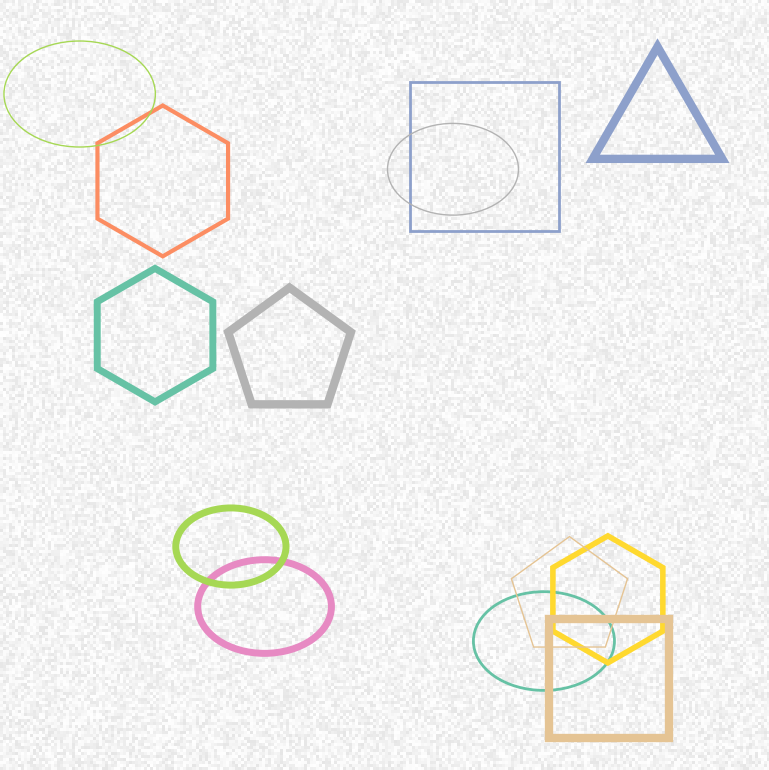[{"shape": "oval", "thickness": 1, "radius": 0.46, "center": [0.706, 0.167]}, {"shape": "hexagon", "thickness": 2.5, "radius": 0.43, "center": [0.201, 0.565]}, {"shape": "hexagon", "thickness": 1.5, "radius": 0.49, "center": [0.211, 0.765]}, {"shape": "triangle", "thickness": 3, "radius": 0.49, "center": [0.854, 0.842]}, {"shape": "square", "thickness": 1, "radius": 0.48, "center": [0.629, 0.797]}, {"shape": "oval", "thickness": 2.5, "radius": 0.43, "center": [0.344, 0.212]}, {"shape": "oval", "thickness": 0.5, "radius": 0.49, "center": [0.103, 0.878]}, {"shape": "oval", "thickness": 2.5, "radius": 0.36, "center": [0.3, 0.29]}, {"shape": "hexagon", "thickness": 2, "radius": 0.41, "center": [0.789, 0.222]}, {"shape": "square", "thickness": 3, "radius": 0.39, "center": [0.791, 0.119]}, {"shape": "pentagon", "thickness": 0.5, "radius": 0.4, "center": [0.74, 0.224]}, {"shape": "oval", "thickness": 0.5, "radius": 0.43, "center": [0.588, 0.78]}, {"shape": "pentagon", "thickness": 3, "radius": 0.42, "center": [0.376, 0.543]}]